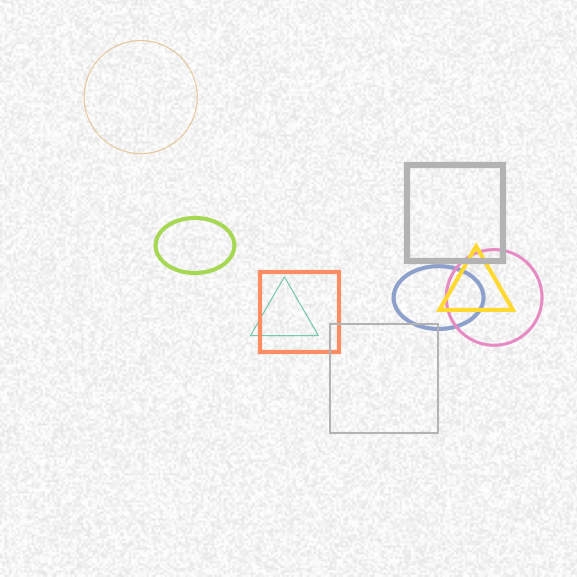[{"shape": "triangle", "thickness": 0.5, "radius": 0.34, "center": [0.492, 0.452]}, {"shape": "square", "thickness": 2, "radius": 0.34, "center": [0.519, 0.458]}, {"shape": "oval", "thickness": 2, "radius": 0.39, "center": [0.759, 0.484]}, {"shape": "circle", "thickness": 1.5, "radius": 0.41, "center": [0.856, 0.484]}, {"shape": "oval", "thickness": 2, "radius": 0.34, "center": [0.338, 0.574]}, {"shape": "triangle", "thickness": 2, "radius": 0.37, "center": [0.825, 0.499]}, {"shape": "circle", "thickness": 0.5, "radius": 0.49, "center": [0.244, 0.831]}, {"shape": "square", "thickness": 3, "radius": 0.41, "center": [0.788, 0.63]}, {"shape": "square", "thickness": 1, "radius": 0.47, "center": [0.665, 0.344]}]